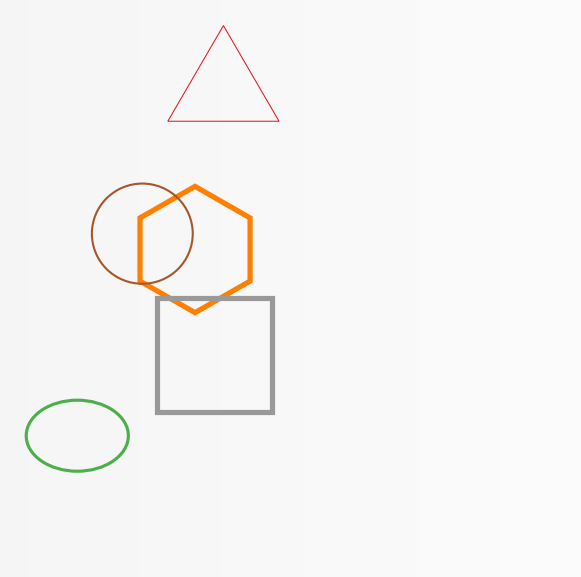[{"shape": "triangle", "thickness": 0.5, "radius": 0.55, "center": [0.384, 0.844]}, {"shape": "oval", "thickness": 1.5, "radius": 0.44, "center": [0.133, 0.245]}, {"shape": "hexagon", "thickness": 2.5, "radius": 0.55, "center": [0.336, 0.567]}, {"shape": "circle", "thickness": 1, "radius": 0.43, "center": [0.245, 0.595]}, {"shape": "square", "thickness": 2.5, "radius": 0.49, "center": [0.369, 0.385]}]